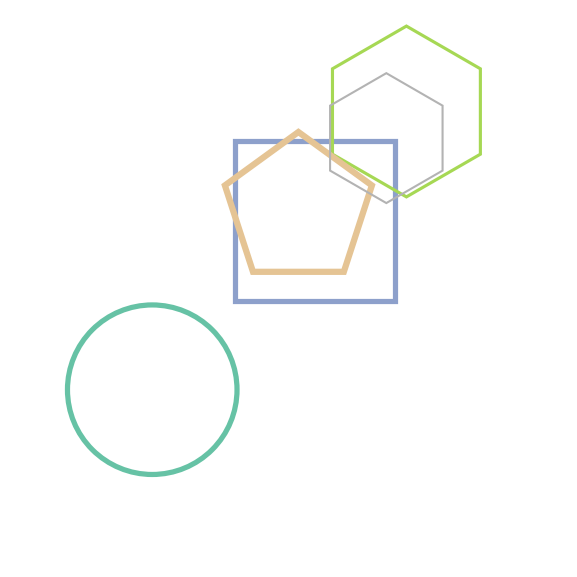[{"shape": "circle", "thickness": 2.5, "radius": 0.73, "center": [0.264, 0.324]}, {"shape": "square", "thickness": 2.5, "radius": 0.69, "center": [0.546, 0.616]}, {"shape": "hexagon", "thickness": 1.5, "radius": 0.74, "center": [0.704, 0.806]}, {"shape": "pentagon", "thickness": 3, "radius": 0.67, "center": [0.517, 0.637]}, {"shape": "hexagon", "thickness": 1, "radius": 0.56, "center": [0.669, 0.76]}]